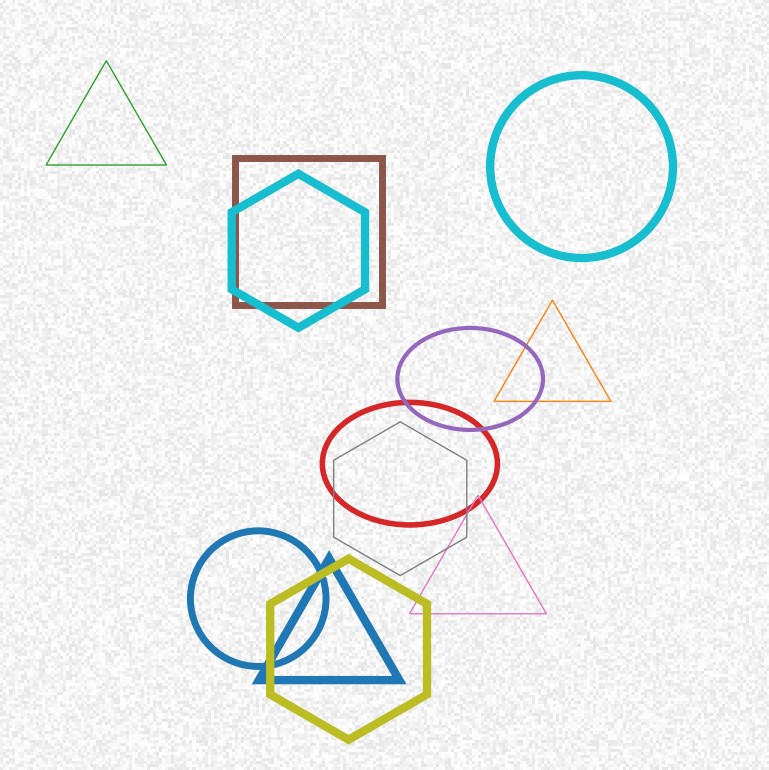[{"shape": "triangle", "thickness": 3, "radius": 0.53, "center": [0.427, 0.169]}, {"shape": "circle", "thickness": 2.5, "radius": 0.44, "center": [0.335, 0.223]}, {"shape": "triangle", "thickness": 0.5, "radius": 0.44, "center": [0.717, 0.523]}, {"shape": "triangle", "thickness": 0.5, "radius": 0.45, "center": [0.138, 0.831]}, {"shape": "oval", "thickness": 2, "radius": 0.57, "center": [0.532, 0.398]}, {"shape": "oval", "thickness": 1.5, "radius": 0.47, "center": [0.611, 0.508]}, {"shape": "square", "thickness": 2.5, "radius": 0.48, "center": [0.401, 0.699]}, {"shape": "triangle", "thickness": 0.5, "radius": 0.51, "center": [0.621, 0.254]}, {"shape": "hexagon", "thickness": 0.5, "radius": 0.5, "center": [0.52, 0.352]}, {"shape": "hexagon", "thickness": 3, "radius": 0.59, "center": [0.453, 0.157]}, {"shape": "circle", "thickness": 3, "radius": 0.59, "center": [0.755, 0.784]}, {"shape": "hexagon", "thickness": 3, "radius": 0.5, "center": [0.388, 0.674]}]